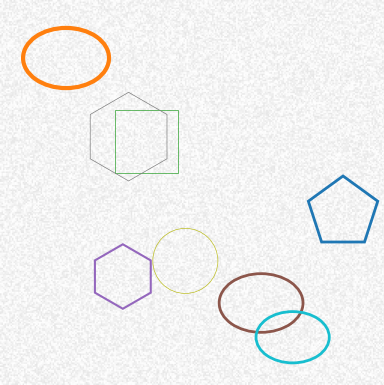[{"shape": "pentagon", "thickness": 2, "radius": 0.47, "center": [0.891, 0.448]}, {"shape": "oval", "thickness": 3, "radius": 0.56, "center": [0.172, 0.849]}, {"shape": "square", "thickness": 0.5, "radius": 0.41, "center": [0.381, 0.632]}, {"shape": "hexagon", "thickness": 1.5, "radius": 0.42, "center": [0.319, 0.282]}, {"shape": "oval", "thickness": 2, "radius": 0.54, "center": [0.678, 0.213]}, {"shape": "hexagon", "thickness": 0.5, "radius": 0.58, "center": [0.334, 0.645]}, {"shape": "circle", "thickness": 0.5, "radius": 0.42, "center": [0.481, 0.322]}, {"shape": "oval", "thickness": 2, "radius": 0.48, "center": [0.76, 0.124]}]